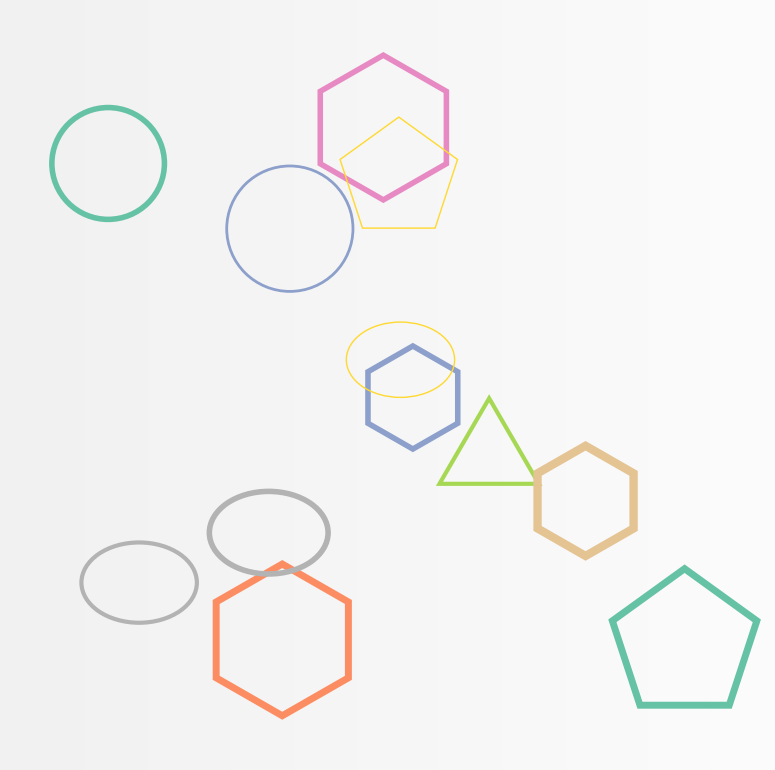[{"shape": "pentagon", "thickness": 2.5, "radius": 0.49, "center": [0.883, 0.163]}, {"shape": "circle", "thickness": 2, "radius": 0.36, "center": [0.14, 0.788]}, {"shape": "hexagon", "thickness": 2.5, "radius": 0.49, "center": [0.364, 0.169]}, {"shape": "circle", "thickness": 1, "radius": 0.41, "center": [0.374, 0.703]}, {"shape": "hexagon", "thickness": 2, "radius": 0.33, "center": [0.533, 0.484]}, {"shape": "hexagon", "thickness": 2, "radius": 0.47, "center": [0.495, 0.834]}, {"shape": "triangle", "thickness": 1.5, "radius": 0.37, "center": [0.631, 0.409]}, {"shape": "pentagon", "thickness": 0.5, "radius": 0.4, "center": [0.515, 0.768]}, {"shape": "oval", "thickness": 0.5, "radius": 0.35, "center": [0.517, 0.533]}, {"shape": "hexagon", "thickness": 3, "radius": 0.36, "center": [0.756, 0.35]}, {"shape": "oval", "thickness": 2, "radius": 0.38, "center": [0.347, 0.308]}, {"shape": "oval", "thickness": 1.5, "radius": 0.37, "center": [0.18, 0.243]}]